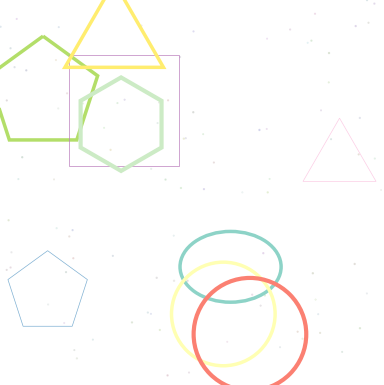[{"shape": "oval", "thickness": 2.5, "radius": 0.66, "center": [0.599, 0.307]}, {"shape": "circle", "thickness": 2.5, "radius": 0.67, "center": [0.58, 0.185]}, {"shape": "circle", "thickness": 3, "radius": 0.73, "center": [0.649, 0.132]}, {"shape": "pentagon", "thickness": 0.5, "radius": 0.54, "center": [0.124, 0.24]}, {"shape": "pentagon", "thickness": 2.5, "radius": 0.75, "center": [0.112, 0.757]}, {"shape": "triangle", "thickness": 0.5, "radius": 0.55, "center": [0.882, 0.584]}, {"shape": "square", "thickness": 0.5, "radius": 0.72, "center": [0.322, 0.713]}, {"shape": "hexagon", "thickness": 3, "radius": 0.61, "center": [0.314, 0.677]}, {"shape": "triangle", "thickness": 2.5, "radius": 0.74, "center": [0.297, 0.899]}]